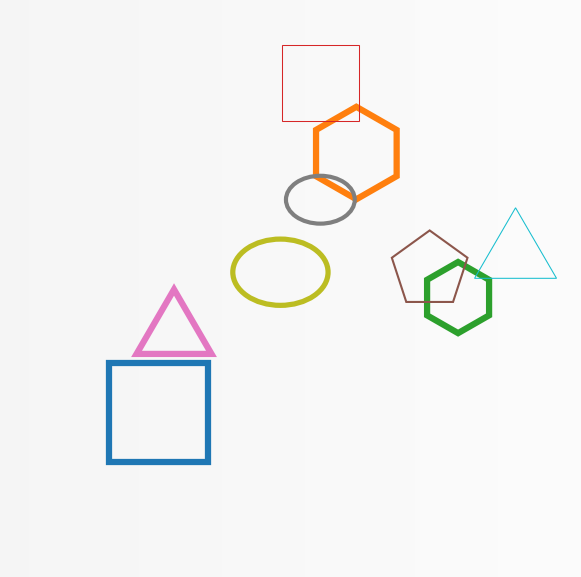[{"shape": "square", "thickness": 3, "radius": 0.43, "center": [0.273, 0.285]}, {"shape": "hexagon", "thickness": 3, "radius": 0.4, "center": [0.613, 0.734]}, {"shape": "hexagon", "thickness": 3, "radius": 0.31, "center": [0.788, 0.484]}, {"shape": "square", "thickness": 0.5, "radius": 0.33, "center": [0.551, 0.855]}, {"shape": "pentagon", "thickness": 1, "radius": 0.34, "center": [0.739, 0.532]}, {"shape": "triangle", "thickness": 3, "radius": 0.37, "center": [0.299, 0.423]}, {"shape": "oval", "thickness": 2, "radius": 0.3, "center": [0.551, 0.653]}, {"shape": "oval", "thickness": 2.5, "radius": 0.41, "center": [0.482, 0.528]}, {"shape": "triangle", "thickness": 0.5, "radius": 0.41, "center": [0.887, 0.558]}]